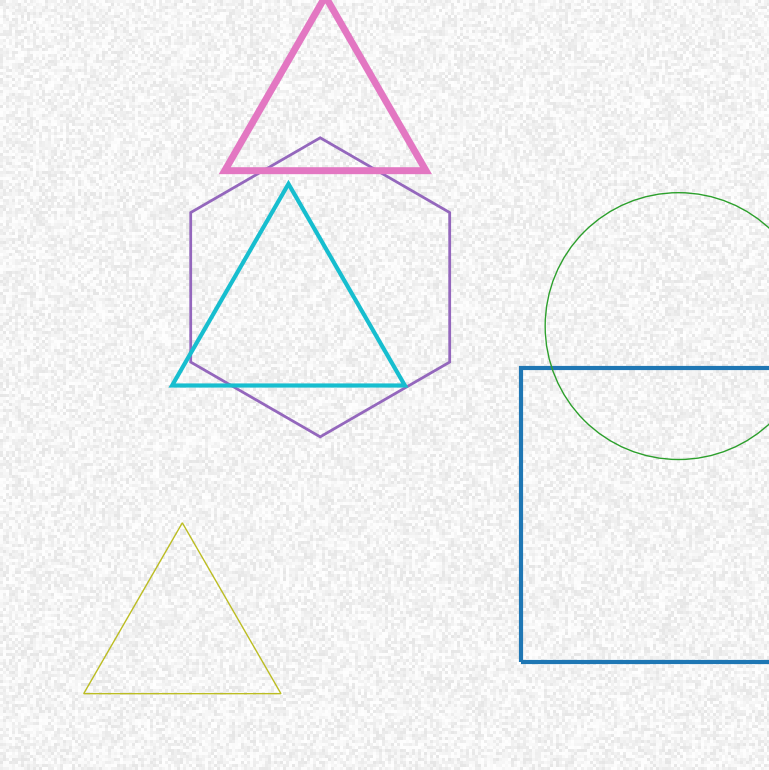[{"shape": "square", "thickness": 1.5, "radius": 0.95, "center": [0.868, 0.331]}, {"shape": "circle", "thickness": 0.5, "radius": 0.87, "center": [0.881, 0.576]}, {"shape": "hexagon", "thickness": 1, "radius": 0.97, "center": [0.416, 0.627]}, {"shape": "triangle", "thickness": 2.5, "radius": 0.75, "center": [0.423, 0.854]}, {"shape": "triangle", "thickness": 0.5, "radius": 0.74, "center": [0.237, 0.173]}, {"shape": "triangle", "thickness": 1.5, "radius": 0.87, "center": [0.375, 0.587]}]